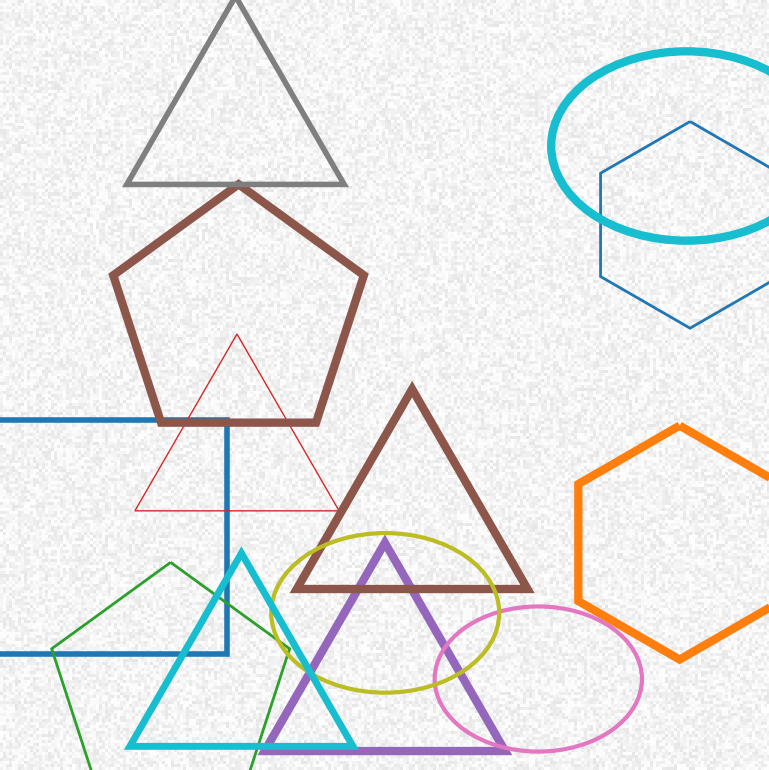[{"shape": "square", "thickness": 2, "radius": 0.76, "center": [0.143, 0.303]}, {"shape": "hexagon", "thickness": 1, "radius": 0.67, "center": [0.896, 0.708]}, {"shape": "hexagon", "thickness": 3, "radius": 0.76, "center": [0.883, 0.295]}, {"shape": "pentagon", "thickness": 1, "radius": 0.81, "center": [0.222, 0.107]}, {"shape": "triangle", "thickness": 0.5, "radius": 0.77, "center": [0.308, 0.413]}, {"shape": "triangle", "thickness": 3, "radius": 0.9, "center": [0.5, 0.115]}, {"shape": "pentagon", "thickness": 3, "radius": 0.86, "center": [0.31, 0.59]}, {"shape": "triangle", "thickness": 3, "radius": 0.87, "center": [0.535, 0.322]}, {"shape": "oval", "thickness": 1.5, "radius": 0.67, "center": [0.699, 0.118]}, {"shape": "triangle", "thickness": 2, "radius": 0.81, "center": [0.306, 0.842]}, {"shape": "oval", "thickness": 1.5, "radius": 0.74, "center": [0.5, 0.204]}, {"shape": "oval", "thickness": 3, "radius": 0.88, "center": [0.891, 0.81]}, {"shape": "triangle", "thickness": 2.5, "radius": 0.84, "center": [0.314, 0.114]}]